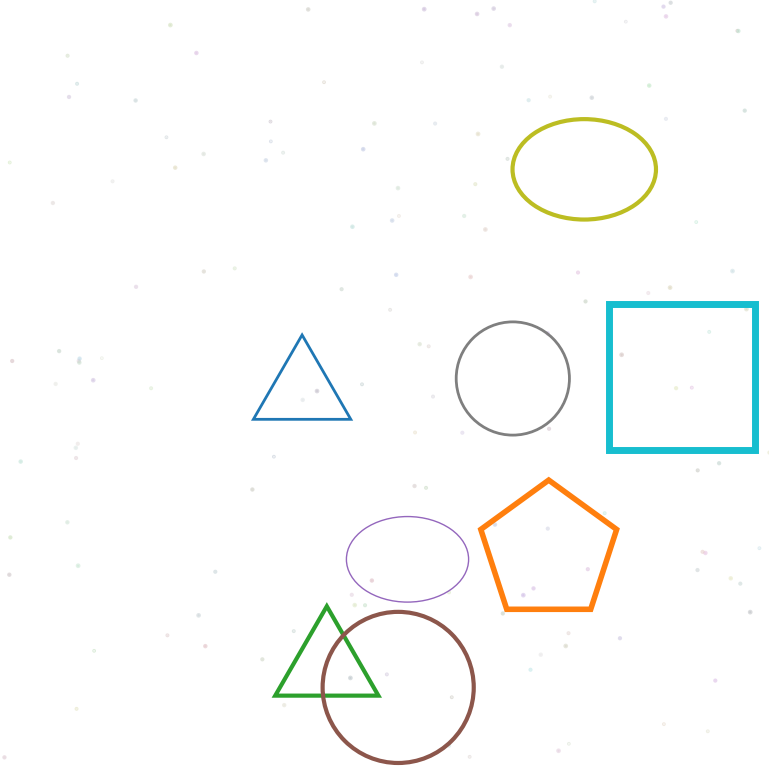[{"shape": "triangle", "thickness": 1, "radius": 0.37, "center": [0.392, 0.492]}, {"shape": "pentagon", "thickness": 2, "radius": 0.46, "center": [0.713, 0.284]}, {"shape": "triangle", "thickness": 1.5, "radius": 0.39, "center": [0.424, 0.135]}, {"shape": "oval", "thickness": 0.5, "radius": 0.4, "center": [0.529, 0.274]}, {"shape": "circle", "thickness": 1.5, "radius": 0.49, "center": [0.517, 0.107]}, {"shape": "circle", "thickness": 1, "radius": 0.37, "center": [0.666, 0.508]}, {"shape": "oval", "thickness": 1.5, "radius": 0.47, "center": [0.759, 0.78]}, {"shape": "square", "thickness": 2.5, "radius": 0.47, "center": [0.886, 0.511]}]